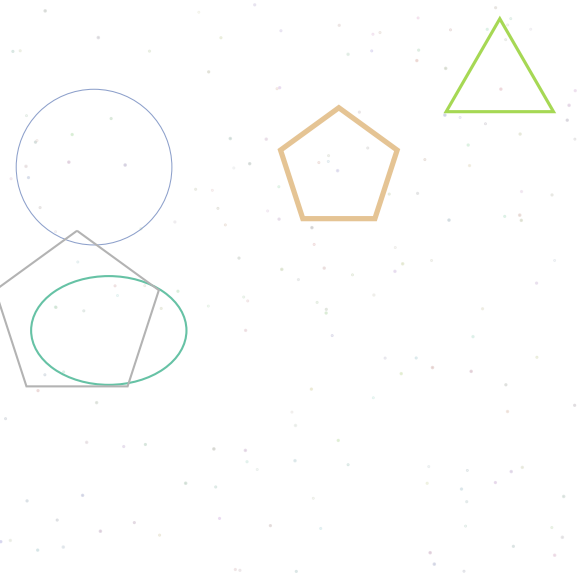[{"shape": "oval", "thickness": 1, "radius": 0.67, "center": [0.188, 0.427]}, {"shape": "circle", "thickness": 0.5, "radius": 0.67, "center": [0.163, 0.71]}, {"shape": "triangle", "thickness": 1.5, "radius": 0.54, "center": [0.865, 0.859]}, {"shape": "pentagon", "thickness": 2.5, "radius": 0.53, "center": [0.587, 0.706]}, {"shape": "pentagon", "thickness": 1, "radius": 0.74, "center": [0.133, 0.451]}]